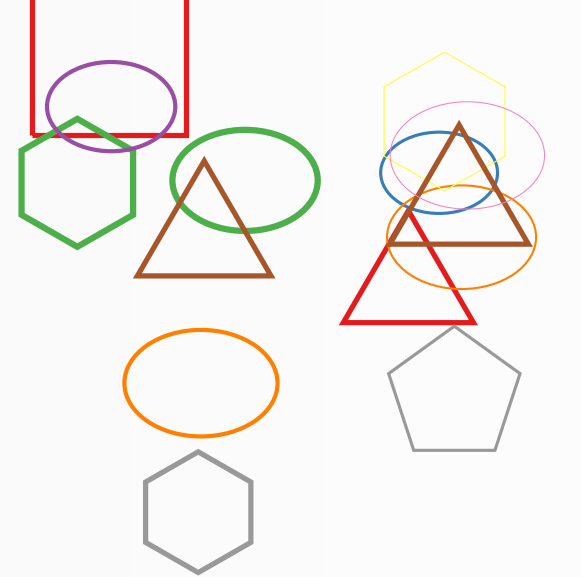[{"shape": "triangle", "thickness": 2.5, "radius": 0.65, "center": [0.703, 0.505]}, {"shape": "square", "thickness": 2.5, "radius": 0.66, "center": [0.188, 0.897]}, {"shape": "oval", "thickness": 1.5, "radius": 0.5, "center": [0.755, 0.7]}, {"shape": "hexagon", "thickness": 3, "radius": 0.55, "center": [0.133, 0.683]}, {"shape": "oval", "thickness": 3, "radius": 0.63, "center": [0.422, 0.687]}, {"shape": "oval", "thickness": 2, "radius": 0.55, "center": [0.191, 0.815]}, {"shape": "oval", "thickness": 1, "radius": 0.64, "center": [0.794, 0.588]}, {"shape": "oval", "thickness": 2, "radius": 0.66, "center": [0.346, 0.336]}, {"shape": "hexagon", "thickness": 0.5, "radius": 0.6, "center": [0.765, 0.789]}, {"shape": "triangle", "thickness": 2.5, "radius": 0.69, "center": [0.79, 0.645]}, {"shape": "triangle", "thickness": 2.5, "radius": 0.66, "center": [0.351, 0.588]}, {"shape": "oval", "thickness": 0.5, "radius": 0.66, "center": [0.804, 0.73]}, {"shape": "hexagon", "thickness": 2.5, "radius": 0.52, "center": [0.341, 0.112]}, {"shape": "pentagon", "thickness": 1.5, "radius": 0.59, "center": [0.782, 0.315]}]